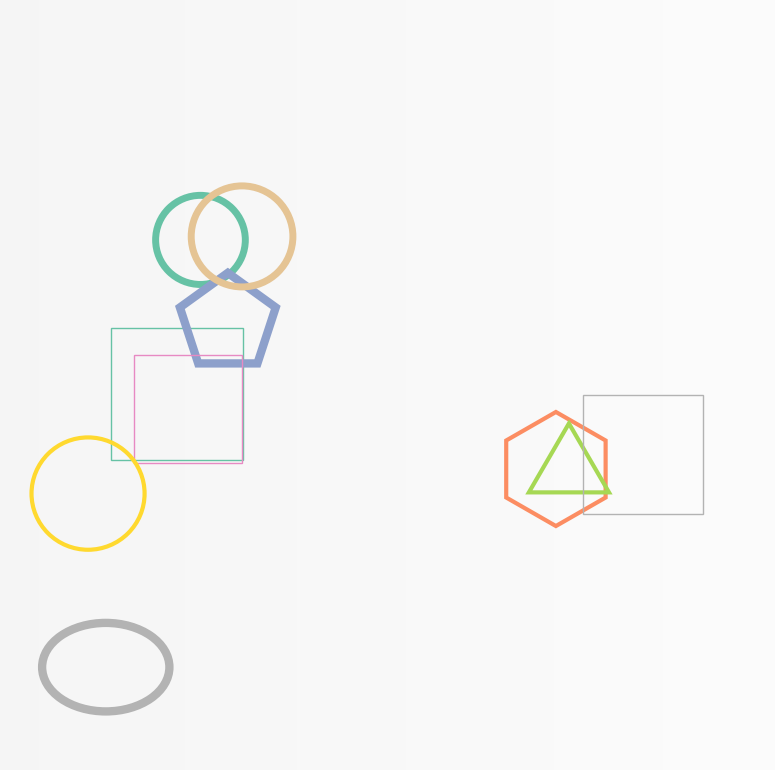[{"shape": "circle", "thickness": 2.5, "radius": 0.29, "center": [0.259, 0.688]}, {"shape": "square", "thickness": 0.5, "radius": 0.43, "center": [0.228, 0.489]}, {"shape": "hexagon", "thickness": 1.5, "radius": 0.37, "center": [0.717, 0.391]}, {"shape": "pentagon", "thickness": 3, "radius": 0.33, "center": [0.294, 0.581]}, {"shape": "square", "thickness": 0.5, "radius": 0.35, "center": [0.243, 0.469]}, {"shape": "triangle", "thickness": 1.5, "radius": 0.3, "center": [0.734, 0.39]}, {"shape": "circle", "thickness": 1.5, "radius": 0.36, "center": [0.114, 0.359]}, {"shape": "circle", "thickness": 2.5, "radius": 0.33, "center": [0.312, 0.693]}, {"shape": "oval", "thickness": 3, "radius": 0.41, "center": [0.136, 0.134]}, {"shape": "square", "thickness": 0.5, "radius": 0.39, "center": [0.83, 0.41]}]